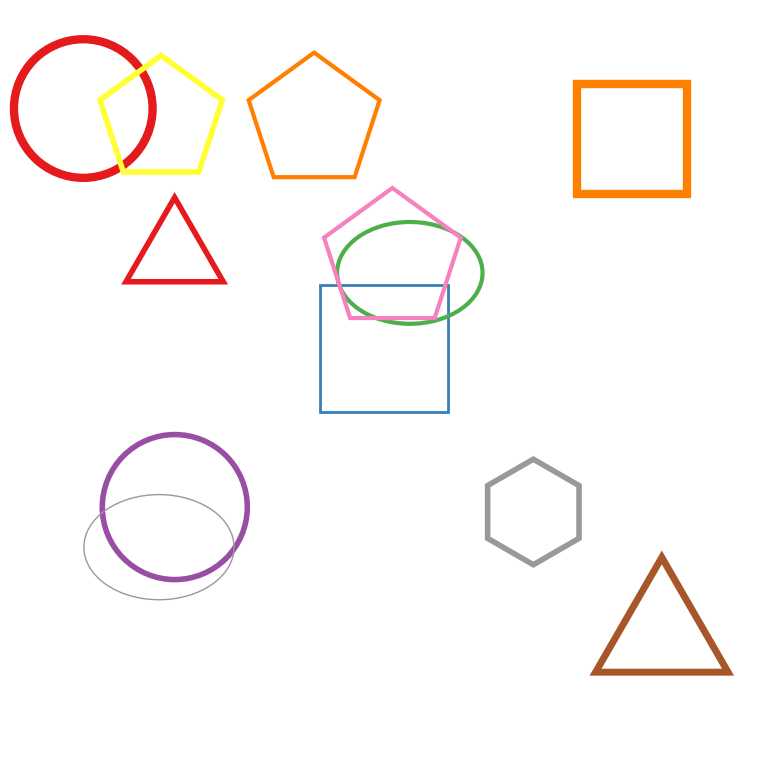[{"shape": "triangle", "thickness": 2, "radius": 0.36, "center": [0.227, 0.671]}, {"shape": "circle", "thickness": 3, "radius": 0.45, "center": [0.108, 0.859]}, {"shape": "square", "thickness": 1, "radius": 0.41, "center": [0.499, 0.548]}, {"shape": "oval", "thickness": 1.5, "radius": 0.47, "center": [0.532, 0.646]}, {"shape": "circle", "thickness": 2, "radius": 0.47, "center": [0.227, 0.341]}, {"shape": "square", "thickness": 3, "radius": 0.36, "center": [0.821, 0.819]}, {"shape": "pentagon", "thickness": 1.5, "radius": 0.45, "center": [0.408, 0.842]}, {"shape": "pentagon", "thickness": 2, "radius": 0.42, "center": [0.209, 0.844]}, {"shape": "triangle", "thickness": 2.5, "radius": 0.5, "center": [0.859, 0.177]}, {"shape": "pentagon", "thickness": 1.5, "radius": 0.47, "center": [0.51, 0.663]}, {"shape": "hexagon", "thickness": 2, "radius": 0.34, "center": [0.693, 0.335]}, {"shape": "oval", "thickness": 0.5, "radius": 0.49, "center": [0.206, 0.289]}]